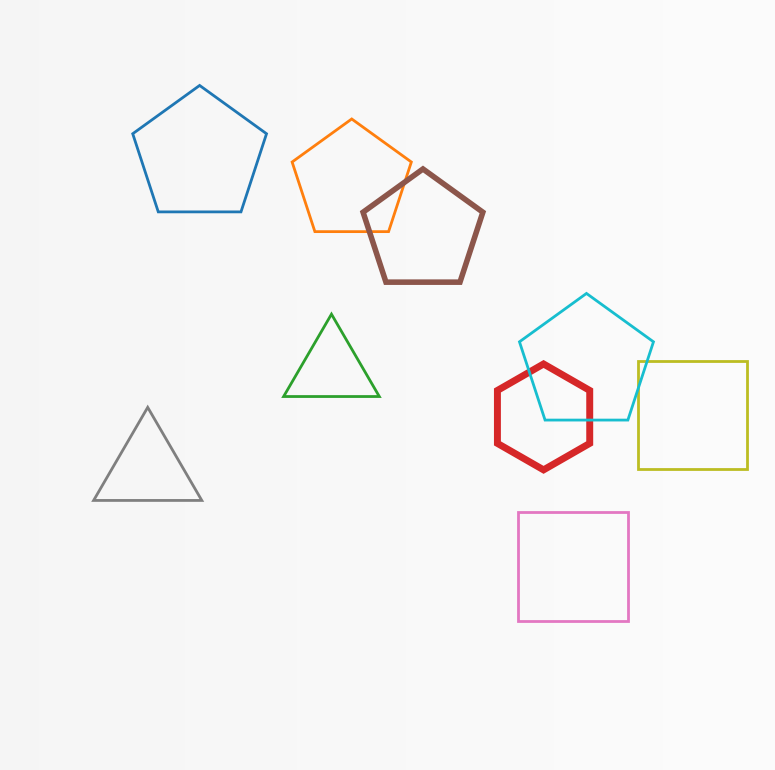[{"shape": "pentagon", "thickness": 1, "radius": 0.45, "center": [0.258, 0.798]}, {"shape": "pentagon", "thickness": 1, "radius": 0.4, "center": [0.454, 0.765]}, {"shape": "triangle", "thickness": 1, "radius": 0.36, "center": [0.428, 0.521]}, {"shape": "hexagon", "thickness": 2.5, "radius": 0.34, "center": [0.701, 0.459]}, {"shape": "pentagon", "thickness": 2, "radius": 0.41, "center": [0.546, 0.699]}, {"shape": "square", "thickness": 1, "radius": 0.35, "center": [0.739, 0.265]}, {"shape": "triangle", "thickness": 1, "radius": 0.4, "center": [0.191, 0.39]}, {"shape": "square", "thickness": 1, "radius": 0.35, "center": [0.893, 0.461]}, {"shape": "pentagon", "thickness": 1, "radius": 0.45, "center": [0.757, 0.528]}]